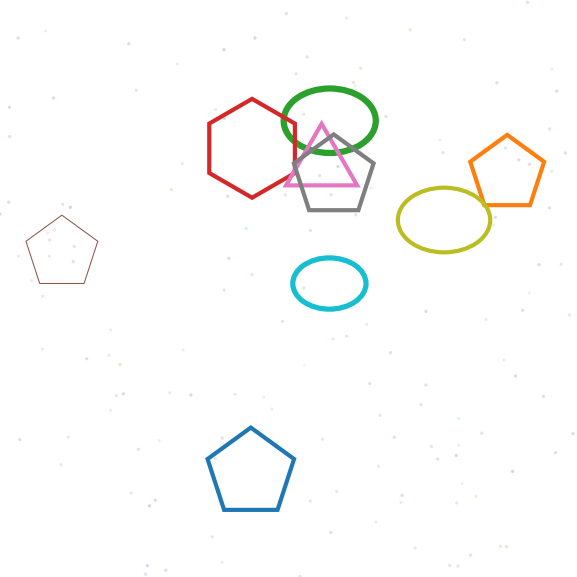[{"shape": "pentagon", "thickness": 2, "radius": 0.39, "center": [0.434, 0.18]}, {"shape": "pentagon", "thickness": 2, "radius": 0.34, "center": [0.878, 0.698]}, {"shape": "oval", "thickness": 3, "radius": 0.4, "center": [0.571, 0.79]}, {"shape": "hexagon", "thickness": 2, "radius": 0.43, "center": [0.436, 0.742]}, {"shape": "pentagon", "thickness": 0.5, "radius": 0.33, "center": [0.107, 0.561]}, {"shape": "triangle", "thickness": 2, "radius": 0.36, "center": [0.557, 0.714]}, {"shape": "pentagon", "thickness": 2, "radius": 0.36, "center": [0.578, 0.694]}, {"shape": "oval", "thickness": 2, "radius": 0.4, "center": [0.769, 0.618]}, {"shape": "oval", "thickness": 2.5, "radius": 0.32, "center": [0.57, 0.508]}]